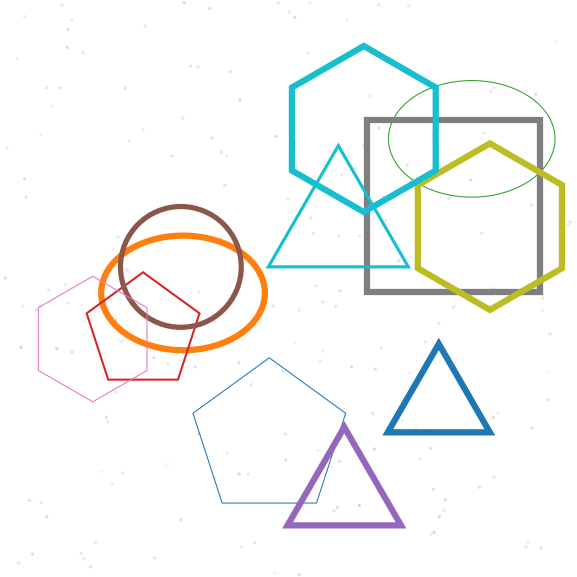[{"shape": "triangle", "thickness": 3, "radius": 0.51, "center": [0.76, 0.302]}, {"shape": "pentagon", "thickness": 0.5, "radius": 0.7, "center": [0.466, 0.241]}, {"shape": "oval", "thickness": 3, "radius": 0.71, "center": [0.317, 0.492]}, {"shape": "oval", "thickness": 0.5, "radius": 0.72, "center": [0.817, 0.759]}, {"shape": "pentagon", "thickness": 1, "radius": 0.51, "center": [0.248, 0.425]}, {"shape": "triangle", "thickness": 3, "radius": 0.57, "center": [0.596, 0.146]}, {"shape": "circle", "thickness": 2.5, "radius": 0.52, "center": [0.313, 0.537]}, {"shape": "hexagon", "thickness": 0.5, "radius": 0.54, "center": [0.161, 0.412]}, {"shape": "square", "thickness": 3, "radius": 0.75, "center": [0.785, 0.642]}, {"shape": "hexagon", "thickness": 3, "radius": 0.72, "center": [0.848, 0.607]}, {"shape": "triangle", "thickness": 1.5, "radius": 0.7, "center": [0.586, 0.607]}, {"shape": "hexagon", "thickness": 3, "radius": 0.72, "center": [0.63, 0.776]}]